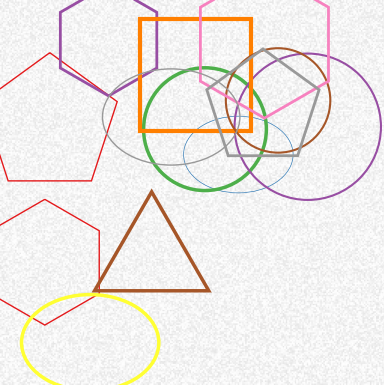[{"shape": "pentagon", "thickness": 1, "radius": 0.92, "center": [0.129, 0.679]}, {"shape": "hexagon", "thickness": 1, "radius": 0.82, "center": [0.116, 0.319]}, {"shape": "oval", "thickness": 0.5, "radius": 0.71, "center": [0.619, 0.599]}, {"shape": "circle", "thickness": 2.5, "radius": 0.8, "center": [0.532, 0.664]}, {"shape": "circle", "thickness": 1.5, "radius": 0.95, "center": [0.799, 0.671]}, {"shape": "hexagon", "thickness": 2, "radius": 0.72, "center": [0.282, 0.896]}, {"shape": "square", "thickness": 3, "radius": 0.73, "center": [0.508, 0.804]}, {"shape": "oval", "thickness": 2.5, "radius": 0.89, "center": [0.234, 0.11]}, {"shape": "triangle", "thickness": 2.5, "radius": 0.86, "center": [0.394, 0.33]}, {"shape": "circle", "thickness": 1.5, "radius": 0.68, "center": [0.722, 0.739]}, {"shape": "hexagon", "thickness": 2, "radius": 0.96, "center": [0.687, 0.885]}, {"shape": "pentagon", "thickness": 2, "radius": 0.77, "center": [0.683, 0.72]}, {"shape": "oval", "thickness": 1, "radius": 0.89, "center": [0.445, 0.696]}]